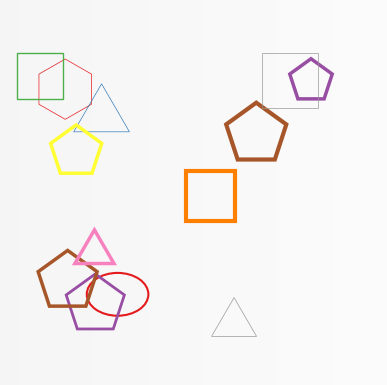[{"shape": "hexagon", "thickness": 0.5, "radius": 0.39, "center": [0.168, 0.768]}, {"shape": "oval", "thickness": 1.5, "radius": 0.4, "center": [0.303, 0.236]}, {"shape": "triangle", "thickness": 0.5, "radius": 0.42, "center": [0.262, 0.699]}, {"shape": "square", "thickness": 1, "radius": 0.3, "center": [0.102, 0.802]}, {"shape": "pentagon", "thickness": 2.5, "radius": 0.29, "center": [0.803, 0.79]}, {"shape": "pentagon", "thickness": 2, "radius": 0.39, "center": [0.246, 0.209]}, {"shape": "square", "thickness": 3, "radius": 0.32, "center": [0.543, 0.491]}, {"shape": "pentagon", "thickness": 2.5, "radius": 0.35, "center": [0.197, 0.606]}, {"shape": "pentagon", "thickness": 3, "radius": 0.41, "center": [0.661, 0.652]}, {"shape": "pentagon", "thickness": 2.5, "radius": 0.4, "center": [0.175, 0.27]}, {"shape": "triangle", "thickness": 2.5, "radius": 0.29, "center": [0.244, 0.345]}, {"shape": "square", "thickness": 0.5, "radius": 0.36, "center": [0.748, 0.79]}, {"shape": "triangle", "thickness": 0.5, "radius": 0.34, "center": [0.604, 0.16]}]